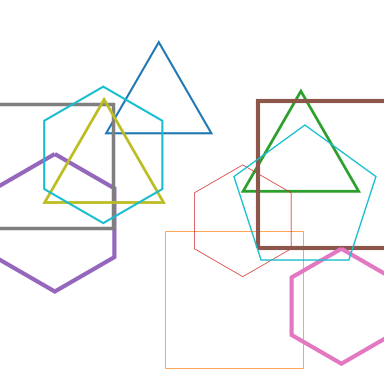[{"shape": "triangle", "thickness": 1.5, "radius": 0.79, "center": [0.412, 0.733]}, {"shape": "square", "thickness": 0.5, "radius": 0.89, "center": [0.608, 0.222]}, {"shape": "triangle", "thickness": 2, "radius": 0.87, "center": [0.782, 0.59]}, {"shape": "hexagon", "thickness": 0.5, "radius": 0.73, "center": [0.631, 0.427]}, {"shape": "hexagon", "thickness": 3, "radius": 0.89, "center": [0.142, 0.421]}, {"shape": "square", "thickness": 3, "radius": 0.95, "center": [0.861, 0.547]}, {"shape": "hexagon", "thickness": 3, "radius": 0.75, "center": [0.887, 0.205]}, {"shape": "square", "thickness": 2.5, "radius": 0.81, "center": [0.133, 0.568]}, {"shape": "triangle", "thickness": 2, "radius": 0.89, "center": [0.27, 0.563]}, {"shape": "hexagon", "thickness": 1.5, "radius": 0.89, "center": [0.268, 0.598]}, {"shape": "pentagon", "thickness": 1, "radius": 0.97, "center": [0.792, 0.481]}]